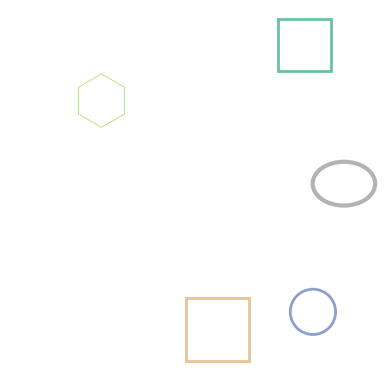[{"shape": "square", "thickness": 2, "radius": 0.34, "center": [0.791, 0.883]}, {"shape": "circle", "thickness": 2, "radius": 0.29, "center": [0.813, 0.19]}, {"shape": "hexagon", "thickness": 0.5, "radius": 0.35, "center": [0.264, 0.739]}, {"shape": "square", "thickness": 2, "radius": 0.41, "center": [0.565, 0.144]}, {"shape": "oval", "thickness": 3, "radius": 0.41, "center": [0.893, 0.523]}]